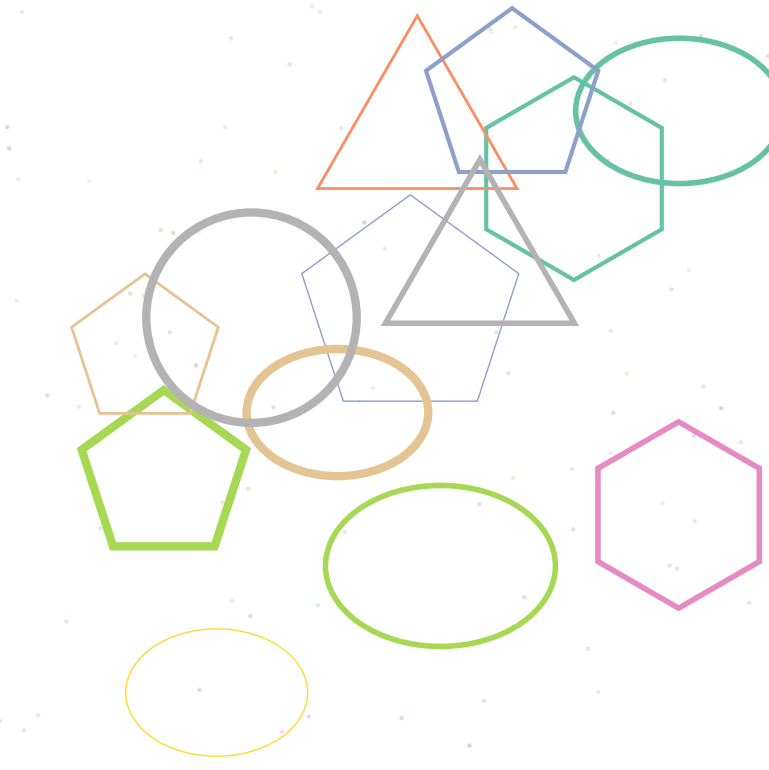[{"shape": "hexagon", "thickness": 1.5, "radius": 0.66, "center": [0.745, 0.768]}, {"shape": "oval", "thickness": 2, "radius": 0.67, "center": [0.882, 0.856]}, {"shape": "triangle", "thickness": 1, "radius": 0.75, "center": [0.542, 0.83]}, {"shape": "pentagon", "thickness": 1.5, "radius": 0.59, "center": [0.665, 0.872]}, {"shape": "pentagon", "thickness": 0.5, "radius": 0.74, "center": [0.533, 0.599]}, {"shape": "hexagon", "thickness": 2, "radius": 0.61, "center": [0.881, 0.331]}, {"shape": "oval", "thickness": 2, "radius": 0.75, "center": [0.572, 0.265]}, {"shape": "pentagon", "thickness": 3, "radius": 0.56, "center": [0.213, 0.381]}, {"shape": "oval", "thickness": 0.5, "radius": 0.59, "center": [0.281, 0.101]}, {"shape": "oval", "thickness": 3, "radius": 0.59, "center": [0.438, 0.464]}, {"shape": "pentagon", "thickness": 1, "radius": 0.5, "center": [0.188, 0.544]}, {"shape": "triangle", "thickness": 2, "radius": 0.71, "center": [0.623, 0.651]}, {"shape": "circle", "thickness": 3, "radius": 0.68, "center": [0.327, 0.587]}]